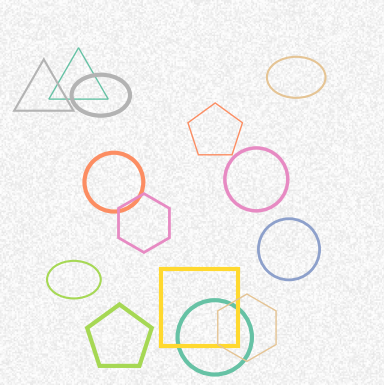[{"shape": "circle", "thickness": 3, "radius": 0.48, "center": [0.558, 0.124]}, {"shape": "triangle", "thickness": 1, "radius": 0.44, "center": [0.204, 0.787]}, {"shape": "pentagon", "thickness": 1, "radius": 0.37, "center": [0.559, 0.658]}, {"shape": "circle", "thickness": 3, "radius": 0.38, "center": [0.296, 0.527]}, {"shape": "circle", "thickness": 2, "radius": 0.4, "center": [0.751, 0.352]}, {"shape": "hexagon", "thickness": 2, "radius": 0.38, "center": [0.374, 0.421]}, {"shape": "circle", "thickness": 2.5, "radius": 0.41, "center": [0.666, 0.534]}, {"shape": "pentagon", "thickness": 3, "radius": 0.44, "center": [0.31, 0.121]}, {"shape": "oval", "thickness": 1.5, "radius": 0.35, "center": [0.192, 0.274]}, {"shape": "square", "thickness": 3, "radius": 0.5, "center": [0.517, 0.202]}, {"shape": "oval", "thickness": 1.5, "radius": 0.38, "center": [0.769, 0.799]}, {"shape": "hexagon", "thickness": 1, "radius": 0.44, "center": [0.641, 0.149]}, {"shape": "triangle", "thickness": 1.5, "radius": 0.44, "center": [0.114, 0.757]}, {"shape": "oval", "thickness": 3, "radius": 0.38, "center": [0.262, 0.753]}]